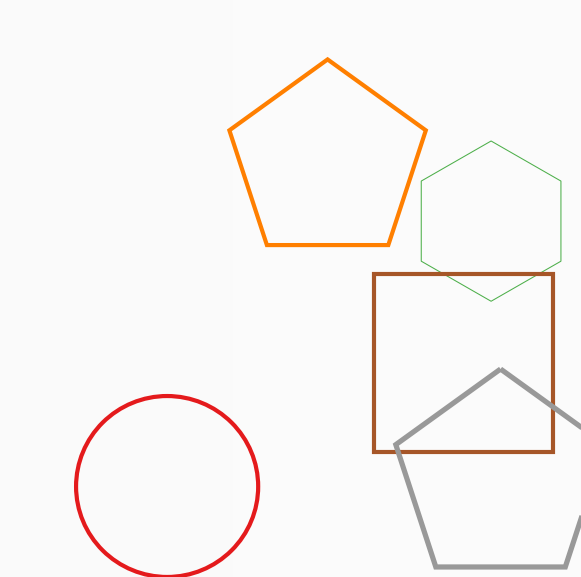[{"shape": "circle", "thickness": 2, "radius": 0.78, "center": [0.288, 0.157]}, {"shape": "hexagon", "thickness": 0.5, "radius": 0.69, "center": [0.845, 0.616]}, {"shape": "pentagon", "thickness": 2, "radius": 0.89, "center": [0.564, 0.719]}, {"shape": "square", "thickness": 2, "radius": 0.77, "center": [0.797, 0.37]}, {"shape": "pentagon", "thickness": 2.5, "radius": 0.95, "center": [0.861, 0.171]}]